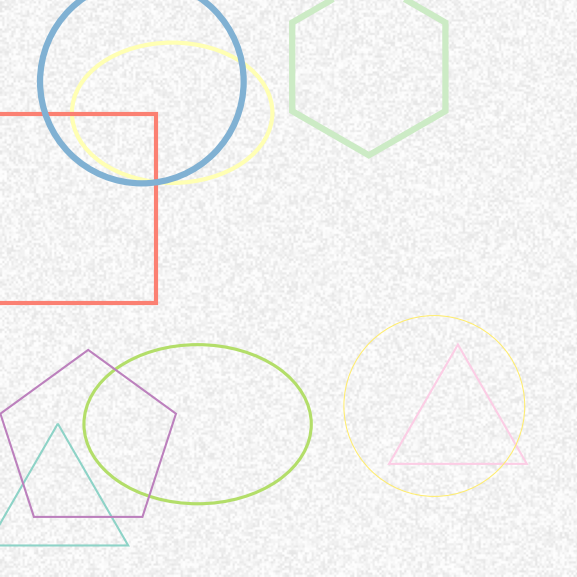[{"shape": "triangle", "thickness": 1, "radius": 0.7, "center": [0.1, 0.125]}, {"shape": "oval", "thickness": 2, "radius": 0.87, "center": [0.298, 0.804]}, {"shape": "square", "thickness": 2, "radius": 0.82, "center": [0.106, 0.638]}, {"shape": "circle", "thickness": 3, "radius": 0.88, "center": [0.246, 0.858]}, {"shape": "oval", "thickness": 1.5, "radius": 0.98, "center": [0.342, 0.265]}, {"shape": "triangle", "thickness": 1, "radius": 0.69, "center": [0.793, 0.265]}, {"shape": "pentagon", "thickness": 1, "radius": 0.8, "center": [0.153, 0.233]}, {"shape": "hexagon", "thickness": 3, "radius": 0.77, "center": [0.639, 0.883]}, {"shape": "circle", "thickness": 0.5, "radius": 0.78, "center": [0.752, 0.296]}]